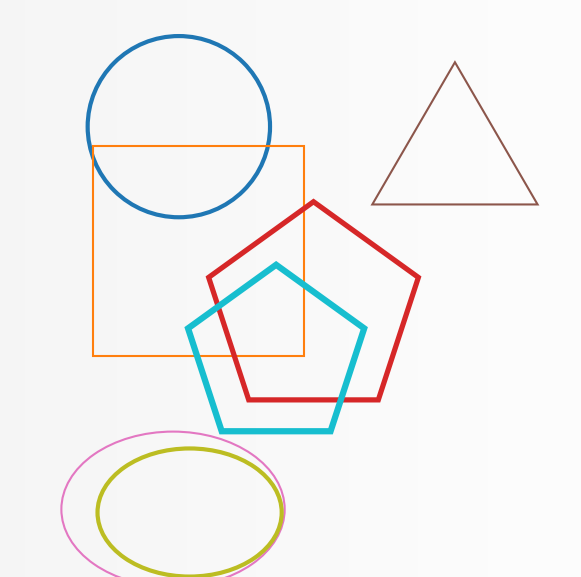[{"shape": "circle", "thickness": 2, "radius": 0.78, "center": [0.308, 0.78]}, {"shape": "square", "thickness": 1, "radius": 0.91, "center": [0.341, 0.565]}, {"shape": "pentagon", "thickness": 2.5, "radius": 0.95, "center": [0.539, 0.46]}, {"shape": "triangle", "thickness": 1, "radius": 0.82, "center": [0.783, 0.727]}, {"shape": "oval", "thickness": 1, "radius": 0.96, "center": [0.298, 0.117]}, {"shape": "oval", "thickness": 2, "radius": 0.79, "center": [0.326, 0.112]}, {"shape": "pentagon", "thickness": 3, "radius": 0.8, "center": [0.475, 0.381]}]